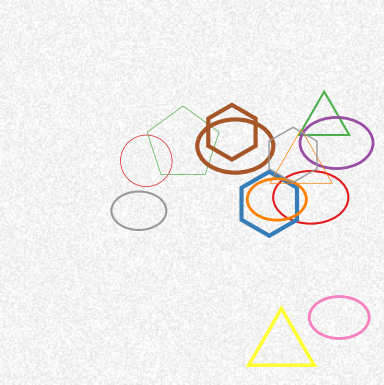[{"shape": "circle", "thickness": 0.5, "radius": 0.33, "center": [0.38, 0.582]}, {"shape": "oval", "thickness": 1.5, "radius": 0.49, "center": [0.807, 0.487]}, {"shape": "hexagon", "thickness": 3, "radius": 0.42, "center": [0.699, 0.471]}, {"shape": "pentagon", "thickness": 0.5, "radius": 0.49, "center": [0.476, 0.627]}, {"shape": "triangle", "thickness": 1.5, "radius": 0.38, "center": [0.842, 0.687]}, {"shape": "oval", "thickness": 2, "radius": 0.47, "center": [0.874, 0.629]}, {"shape": "triangle", "thickness": 0.5, "radius": 0.47, "center": [0.782, 0.571]}, {"shape": "oval", "thickness": 2, "radius": 0.38, "center": [0.719, 0.482]}, {"shape": "triangle", "thickness": 2.5, "radius": 0.49, "center": [0.731, 0.1]}, {"shape": "hexagon", "thickness": 3, "radius": 0.35, "center": [0.602, 0.657]}, {"shape": "oval", "thickness": 3, "radius": 0.49, "center": [0.611, 0.621]}, {"shape": "oval", "thickness": 2, "radius": 0.39, "center": [0.881, 0.175]}, {"shape": "hexagon", "thickness": 1, "radius": 0.36, "center": [0.761, 0.598]}, {"shape": "oval", "thickness": 1.5, "radius": 0.36, "center": [0.361, 0.453]}]